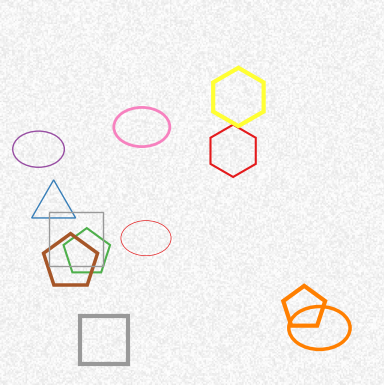[{"shape": "hexagon", "thickness": 1.5, "radius": 0.34, "center": [0.606, 0.608]}, {"shape": "oval", "thickness": 0.5, "radius": 0.33, "center": [0.379, 0.381]}, {"shape": "triangle", "thickness": 1, "radius": 0.33, "center": [0.139, 0.467]}, {"shape": "pentagon", "thickness": 1.5, "radius": 0.32, "center": [0.225, 0.344]}, {"shape": "oval", "thickness": 1, "radius": 0.34, "center": [0.1, 0.612]}, {"shape": "oval", "thickness": 2.5, "radius": 0.4, "center": [0.83, 0.148]}, {"shape": "pentagon", "thickness": 3, "radius": 0.29, "center": [0.79, 0.2]}, {"shape": "hexagon", "thickness": 3, "radius": 0.38, "center": [0.619, 0.748]}, {"shape": "pentagon", "thickness": 2.5, "radius": 0.37, "center": [0.183, 0.319]}, {"shape": "oval", "thickness": 2, "radius": 0.36, "center": [0.368, 0.67]}, {"shape": "square", "thickness": 1, "radius": 0.35, "center": [0.198, 0.379]}, {"shape": "square", "thickness": 3, "radius": 0.31, "center": [0.271, 0.116]}]